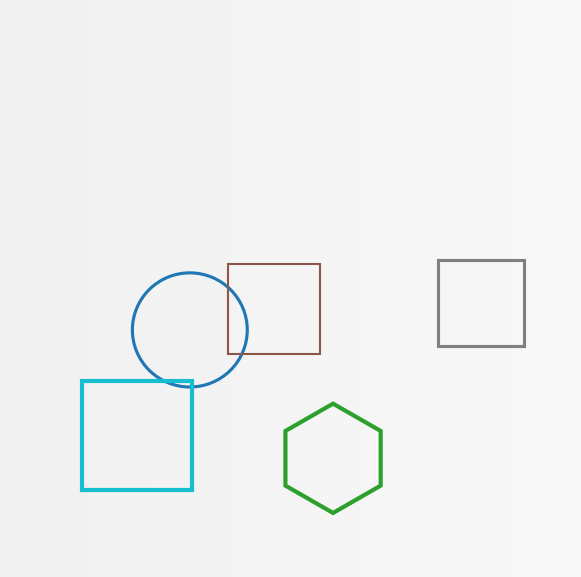[{"shape": "circle", "thickness": 1.5, "radius": 0.49, "center": [0.327, 0.428]}, {"shape": "hexagon", "thickness": 2, "radius": 0.47, "center": [0.573, 0.206]}, {"shape": "square", "thickness": 1, "radius": 0.39, "center": [0.471, 0.464]}, {"shape": "square", "thickness": 1.5, "radius": 0.37, "center": [0.828, 0.475]}, {"shape": "square", "thickness": 2, "radius": 0.47, "center": [0.236, 0.245]}]